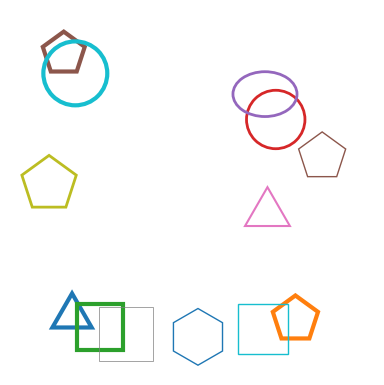[{"shape": "hexagon", "thickness": 1, "radius": 0.37, "center": [0.514, 0.125]}, {"shape": "triangle", "thickness": 3, "radius": 0.29, "center": [0.187, 0.179]}, {"shape": "pentagon", "thickness": 3, "radius": 0.31, "center": [0.767, 0.171]}, {"shape": "square", "thickness": 3, "radius": 0.3, "center": [0.259, 0.15]}, {"shape": "circle", "thickness": 2, "radius": 0.38, "center": [0.716, 0.69]}, {"shape": "oval", "thickness": 2, "radius": 0.42, "center": [0.688, 0.756]}, {"shape": "pentagon", "thickness": 3, "radius": 0.29, "center": [0.166, 0.861]}, {"shape": "pentagon", "thickness": 1, "radius": 0.32, "center": [0.837, 0.593]}, {"shape": "triangle", "thickness": 1.5, "radius": 0.34, "center": [0.695, 0.447]}, {"shape": "square", "thickness": 0.5, "radius": 0.35, "center": [0.327, 0.132]}, {"shape": "pentagon", "thickness": 2, "radius": 0.37, "center": [0.127, 0.522]}, {"shape": "circle", "thickness": 3, "radius": 0.42, "center": [0.196, 0.809]}, {"shape": "square", "thickness": 1, "radius": 0.32, "center": [0.683, 0.145]}]